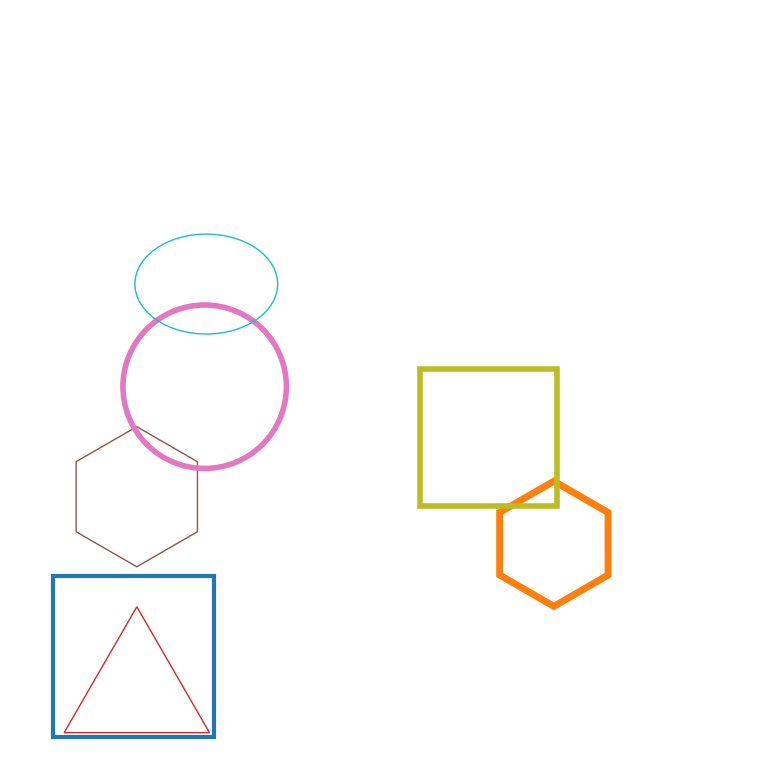[{"shape": "square", "thickness": 1.5, "radius": 0.52, "center": [0.174, 0.147]}, {"shape": "hexagon", "thickness": 2.5, "radius": 0.41, "center": [0.719, 0.294]}, {"shape": "triangle", "thickness": 0.5, "radius": 0.54, "center": [0.178, 0.103]}, {"shape": "hexagon", "thickness": 0.5, "radius": 0.45, "center": [0.178, 0.355]}, {"shape": "circle", "thickness": 2, "radius": 0.53, "center": [0.266, 0.498]}, {"shape": "square", "thickness": 2, "radius": 0.44, "center": [0.634, 0.432]}, {"shape": "oval", "thickness": 0.5, "radius": 0.46, "center": [0.268, 0.631]}]